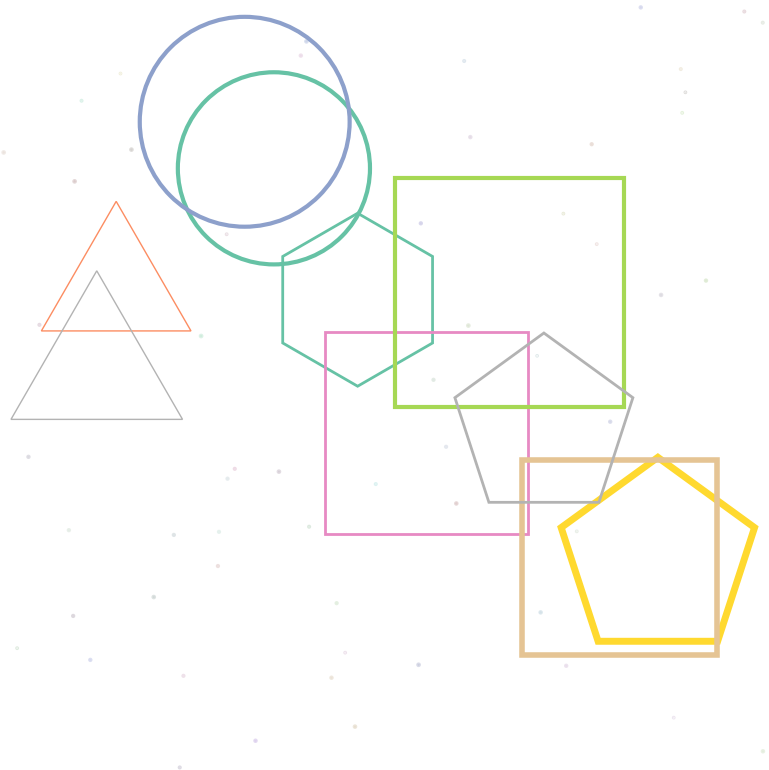[{"shape": "circle", "thickness": 1.5, "radius": 0.62, "center": [0.356, 0.781]}, {"shape": "hexagon", "thickness": 1, "radius": 0.56, "center": [0.464, 0.611]}, {"shape": "triangle", "thickness": 0.5, "radius": 0.56, "center": [0.151, 0.626]}, {"shape": "circle", "thickness": 1.5, "radius": 0.68, "center": [0.318, 0.842]}, {"shape": "square", "thickness": 1, "radius": 0.66, "center": [0.554, 0.438]}, {"shape": "square", "thickness": 1.5, "radius": 0.74, "center": [0.661, 0.62]}, {"shape": "pentagon", "thickness": 2.5, "radius": 0.66, "center": [0.854, 0.274]}, {"shape": "square", "thickness": 2, "radius": 0.63, "center": [0.804, 0.276]}, {"shape": "triangle", "thickness": 0.5, "radius": 0.64, "center": [0.126, 0.52]}, {"shape": "pentagon", "thickness": 1, "radius": 0.61, "center": [0.706, 0.446]}]